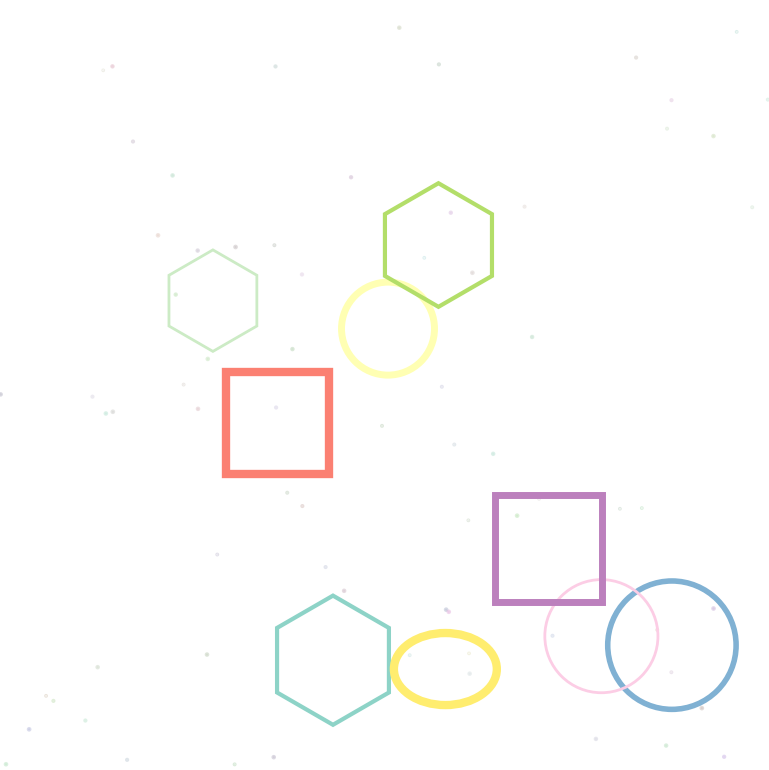[{"shape": "hexagon", "thickness": 1.5, "radius": 0.42, "center": [0.432, 0.143]}, {"shape": "circle", "thickness": 2.5, "radius": 0.3, "center": [0.504, 0.573]}, {"shape": "square", "thickness": 3, "radius": 0.33, "center": [0.36, 0.451]}, {"shape": "circle", "thickness": 2, "radius": 0.42, "center": [0.873, 0.162]}, {"shape": "hexagon", "thickness": 1.5, "radius": 0.4, "center": [0.569, 0.682]}, {"shape": "circle", "thickness": 1, "radius": 0.37, "center": [0.781, 0.174]}, {"shape": "square", "thickness": 2.5, "radius": 0.35, "center": [0.712, 0.288]}, {"shape": "hexagon", "thickness": 1, "radius": 0.33, "center": [0.277, 0.61]}, {"shape": "oval", "thickness": 3, "radius": 0.33, "center": [0.578, 0.131]}]